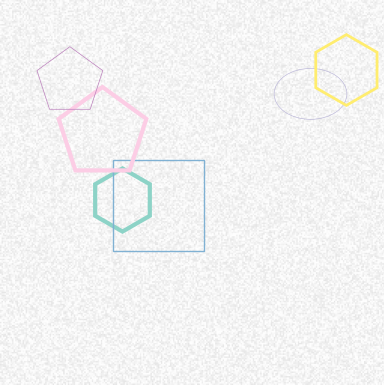[{"shape": "hexagon", "thickness": 3, "radius": 0.41, "center": [0.318, 0.481]}, {"shape": "oval", "thickness": 0.5, "radius": 0.47, "center": [0.807, 0.756]}, {"shape": "square", "thickness": 1, "radius": 0.59, "center": [0.411, 0.466]}, {"shape": "pentagon", "thickness": 3, "radius": 0.6, "center": [0.266, 0.654]}, {"shape": "pentagon", "thickness": 0.5, "radius": 0.45, "center": [0.181, 0.789]}, {"shape": "hexagon", "thickness": 2, "radius": 0.46, "center": [0.9, 0.818]}]